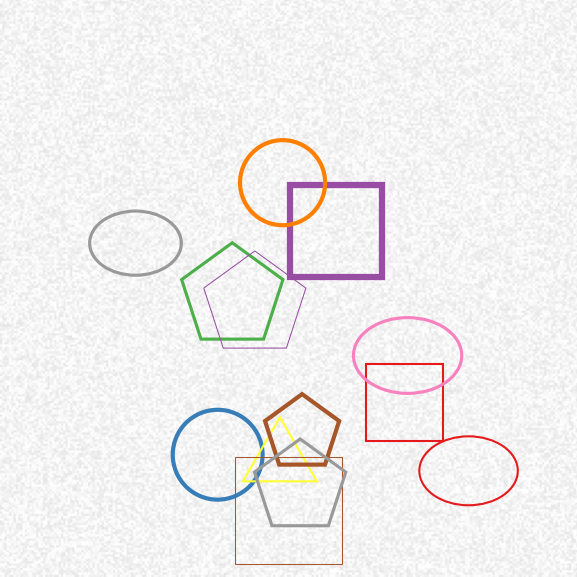[{"shape": "square", "thickness": 1, "radius": 0.33, "center": [0.701, 0.303]}, {"shape": "oval", "thickness": 1, "radius": 0.43, "center": [0.811, 0.184]}, {"shape": "circle", "thickness": 2, "radius": 0.39, "center": [0.377, 0.212]}, {"shape": "pentagon", "thickness": 1.5, "radius": 0.46, "center": [0.402, 0.487]}, {"shape": "square", "thickness": 3, "radius": 0.4, "center": [0.582, 0.599]}, {"shape": "pentagon", "thickness": 0.5, "radius": 0.46, "center": [0.441, 0.472]}, {"shape": "circle", "thickness": 2, "radius": 0.37, "center": [0.489, 0.683]}, {"shape": "triangle", "thickness": 1, "radius": 0.37, "center": [0.485, 0.203]}, {"shape": "square", "thickness": 0.5, "radius": 0.46, "center": [0.5, 0.115]}, {"shape": "pentagon", "thickness": 2, "radius": 0.34, "center": [0.523, 0.249]}, {"shape": "oval", "thickness": 1.5, "radius": 0.47, "center": [0.706, 0.384]}, {"shape": "pentagon", "thickness": 1.5, "radius": 0.42, "center": [0.52, 0.156]}, {"shape": "oval", "thickness": 1.5, "radius": 0.4, "center": [0.235, 0.578]}]